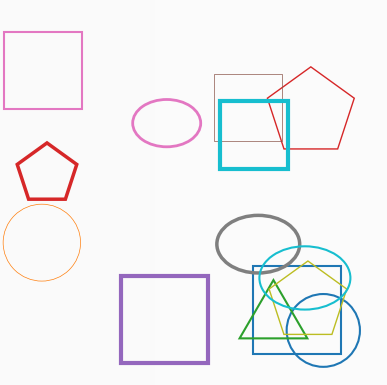[{"shape": "square", "thickness": 1.5, "radius": 0.57, "center": [0.767, 0.195]}, {"shape": "circle", "thickness": 1.5, "radius": 0.47, "center": [0.834, 0.142]}, {"shape": "circle", "thickness": 0.5, "radius": 0.5, "center": [0.108, 0.37]}, {"shape": "triangle", "thickness": 1.5, "radius": 0.5, "center": [0.706, 0.172]}, {"shape": "pentagon", "thickness": 1, "radius": 0.59, "center": [0.802, 0.708]}, {"shape": "pentagon", "thickness": 2.5, "radius": 0.4, "center": [0.121, 0.548]}, {"shape": "square", "thickness": 3, "radius": 0.56, "center": [0.424, 0.171]}, {"shape": "square", "thickness": 0.5, "radius": 0.43, "center": [0.64, 0.721]}, {"shape": "square", "thickness": 1.5, "radius": 0.5, "center": [0.112, 0.816]}, {"shape": "oval", "thickness": 2, "radius": 0.44, "center": [0.43, 0.68]}, {"shape": "oval", "thickness": 2.5, "radius": 0.53, "center": [0.666, 0.366]}, {"shape": "pentagon", "thickness": 1, "radius": 0.53, "center": [0.795, 0.217]}, {"shape": "square", "thickness": 3, "radius": 0.44, "center": [0.655, 0.65]}, {"shape": "oval", "thickness": 1.5, "radius": 0.59, "center": [0.787, 0.278]}]